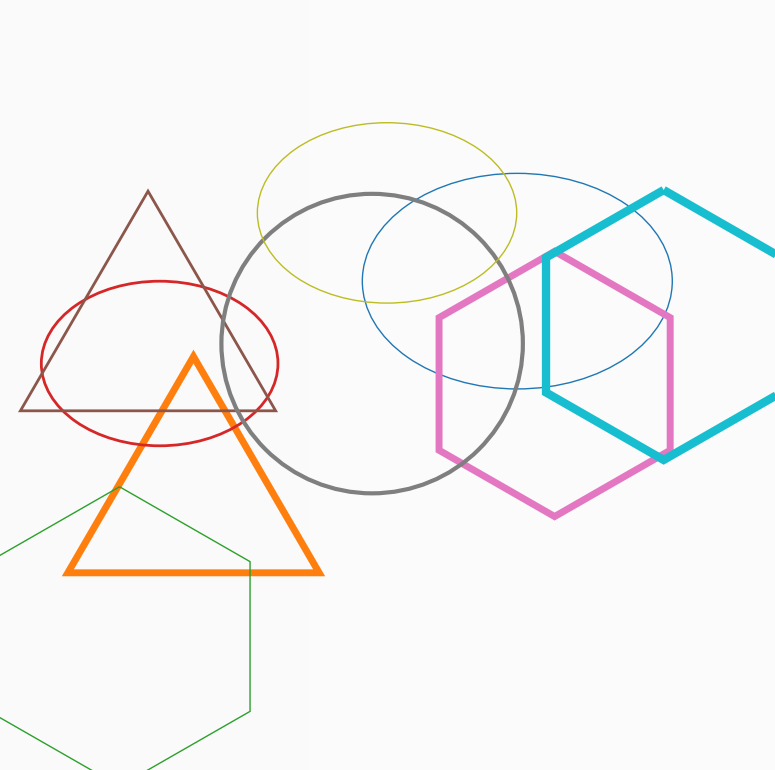[{"shape": "oval", "thickness": 0.5, "radius": 1.0, "center": [0.667, 0.635]}, {"shape": "triangle", "thickness": 2.5, "radius": 0.94, "center": [0.25, 0.35]}, {"shape": "hexagon", "thickness": 0.5, "radius": 0.97, "center": [0.154, 0.173]}, {"shape": "oval", "thickness": 1, "radius": 0.76, "center": [0.206, 0.528]}, {"shape": "triangle", "thickness": 1, "radius": 0.95, "center": [0.191, 0.562]}, {"shape": "hexagon", "thickness": 2.5, "radius": 0.86, "center": [0.716, 0.501]}, {"shape": "circle", "thickness": 1.5, "radius": 0.97, "center": [0.48, 0.554]}, {"shape": "oval", "thickness": 0.5, "radius": 0.84, "center": [0.499, 0.724]}, {"shape": "hexagon", "thickness": 3, "radius": 0.88, "center": [0.856, 0.578]}]